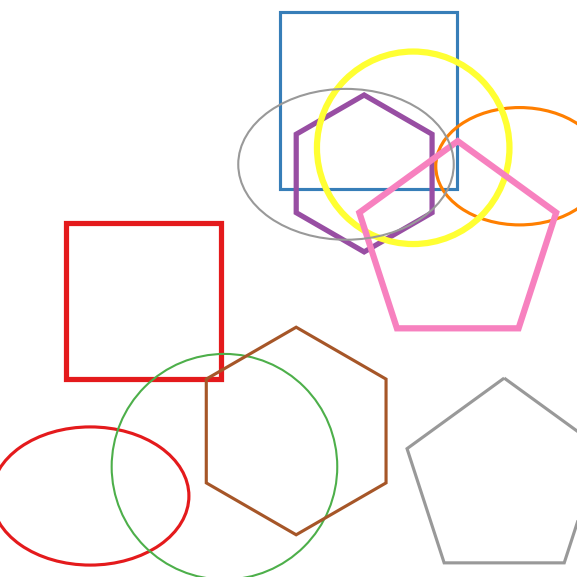[{"shape": "square", "thickness": 2.5, "radius": 0.67, "center": [0.249, 0.478]}, {"shape": "oval", "thickness": 1.5, "radius": 0.85, "center": [0.156, 0.14]}, {"shape": "square", "thickness": 1.5, "radius": 0.77, "center": [0.637, 0.825]}, {"shape": "circle", "thickness": 1, "radius": 0.98, "center": [0.389, 0.191]}, {"shape": "hexagon", "thickness": 2.5, "radius": 0.68, "center": [0.631, 0.699]}, {"shape": "oval", "thickness": 1.5, "radius": 0.73, "center": [0.9, 0.711]}, {"shape": "circle", "thickness": 3, "radius": 0.83, "center": [0.716, 0.743]}, {"shape": "hexagon", "thickness": 1.5, "radius": 0.9, "center": [0.513, 0.253]}, {"shape": "pentagon", "thickness": 3, "radius": 0.9, "center": [0.793, 0.576]}, {"shape": "pentagon", "thickness": 1.5, "radius": 0.88, "center": [0.873, 0.168]}, {"shape": "oval", "thickness": 1, "radius": 0.93, "center": [0.599, 0.715]}]